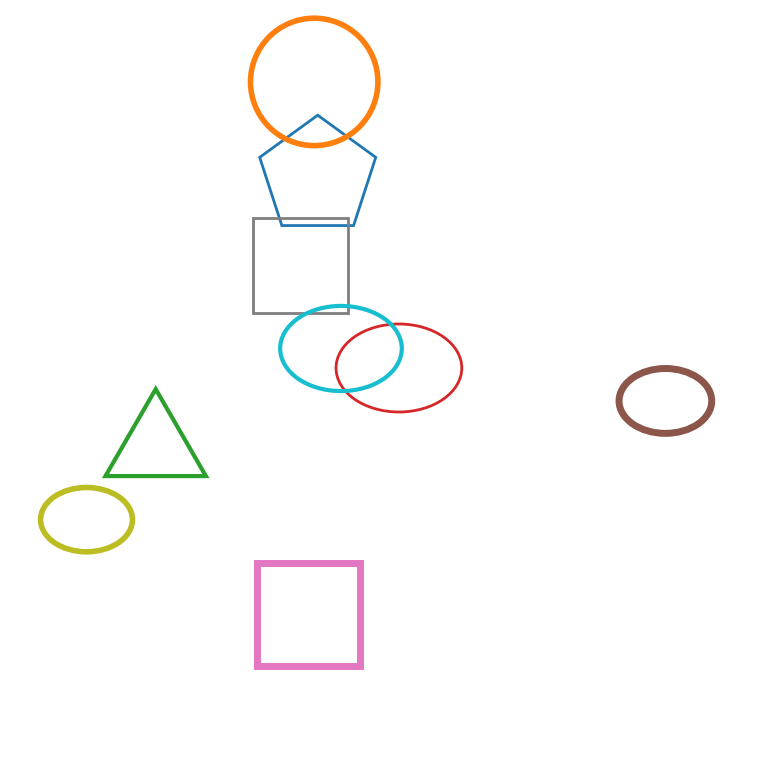[{"shape": "pentagon", "thickness": 1, "radius": 0.4, "center": [0.413, 0.771]}, {"shape": "circle", "thickness": 2, "radius": 0.41, "center": [0.408, 0.894]}, {"shape": "triangle", "thickness": 1.5, "radius": 0.38, "center": [0.202, 0.419]}, {"shape": "oval", "thickness": 1, "radius": 0.41, "center": [0.518, 0.522]}, {"shape": "oval", "thickness": 2.5, "radius": 0.3, "center": [0.864, 0.479]}, {"shape": "square", "thickness": 2.5, "radius": 0.33, "center": [0.401, 0.202]}, {"shape": "square", "thickness": 1, "radius": 0.31, "center": [0.39, 0.655]}, {"shape": "oval", "thickness": 2, "radius": 0.3, "center": [0.112, 0.325]}, {"shape": "oval", "thickness": 1.5, "radius": 0.39, "center": [0.443, 0.547]}]